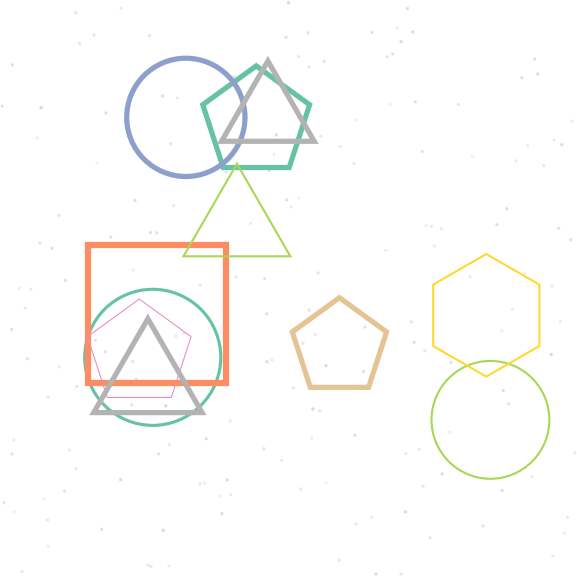[{"shape": "pentagon", "thickness": 2.5, "radius": 0.49, "center": [0.444, 0.788]}, {"shape": "circle", "thickness": 1.5, "radius": 0.59, "center": [0.264, 0.38]}, {"shape": "square", "thickness": 3, "radius": 0.6, "center": [0.272, 0.456]}, {"shape": "circle", "thickness": 2.5, "radius": 0.51, "center": [0.322, 0.796]}, {"shape": "pentagon", "thickness": 0.5, "radius": 0.47, "center": [0.241, 0.387]}, {"shape": "circle", "thickness": 1, "radius": 0.51, "center": [0.849, 0.272]}, {"shape": "triangle", "thickness": 1, "radius": 0.53, "center": [0.41, 0.609]}, {"shape": "hexagon", "thickness": 1, "radius": 0.53, "center": [0.842, 0.453]}, {"shape": "pentagon", "thickness": 2.5, "radius": 0.43, "center": [0.588, 0.398]}, {"shape": "triangle", "thickness": 2.5, "radius": 0.46, "center": [0.464, 0.801]}, {"shape": "triangle", "thickness": 2.5, "radius": 0.54, "center": [0.256, 0.339]}]